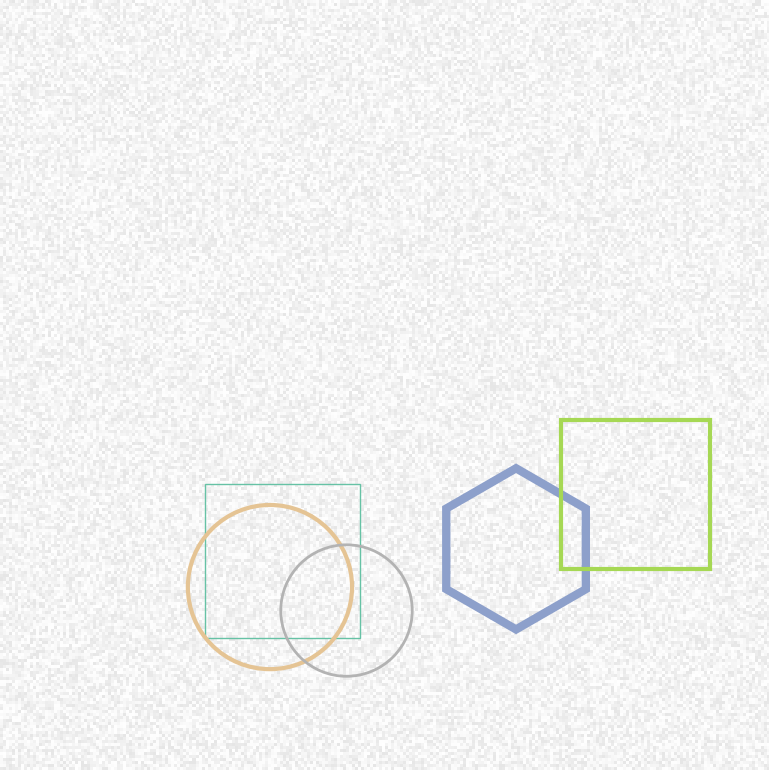[{"shape": "square", "thickness": 0.5, "radius": 0.5, "center": [0.367, 0.271]}, {"shape": "hexagon", "thickness": 3, "radius": 0.52, "center": [0.67, 0.287]}, {"shape": "square", "thickness": 1.5, "radius": 0.48, "center": [0.826, 0.358]}, {"shape": "circle", "thickness": 1.5, "radius": 0.53, "center": [0.351, 0.238]}, {"shape": "circle", "thickness": 1, "radius": 0.43, "center": [0.45, 0.207]}]